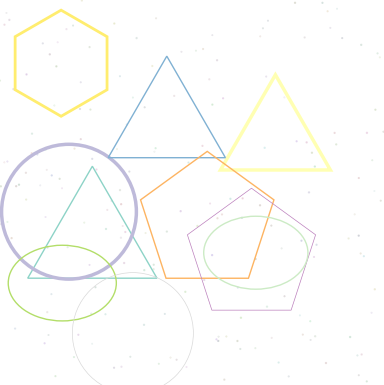[{"shape": "triangle", "thickness": 1, "radius": 0.97, "center": [0.24, 0.374]}, {"shape": "triangle", "thickness": 2.5, "radius": 0.82, "center": [0.715, 0.641]}, {"shape": "circle", "thickness": 2.5, "radius": 0.88, "center": [0.179, 0.45]}, {"shape": "triangle", "thickness": 1, "radius": 0.88, "center": [0.433, 0.678]}, {"shape": "pentagon", "thickness": 1, "radius": 0.91, "center": [0.538, 0.425]}, {"shape": "oval", "thickness": 1, "radius": 0.7, "center": [0.162, 0.265]}, {"shape": "circle", "thickness": 0.5, "radius": 0.79, "center": [0.345, 0.135]}, {"shape": "pentagon", "thickness": 0.5, "radius": 0.88, "center": [0.653, 0.336]}, {"shape": "oval", "thickness": 1, "radius": 0.68, "center": [0.664, 0.344]}, {"shape": "hexagon", "thickness": 2, "radius": 0.69, "center": [0.159, 0.836]}]